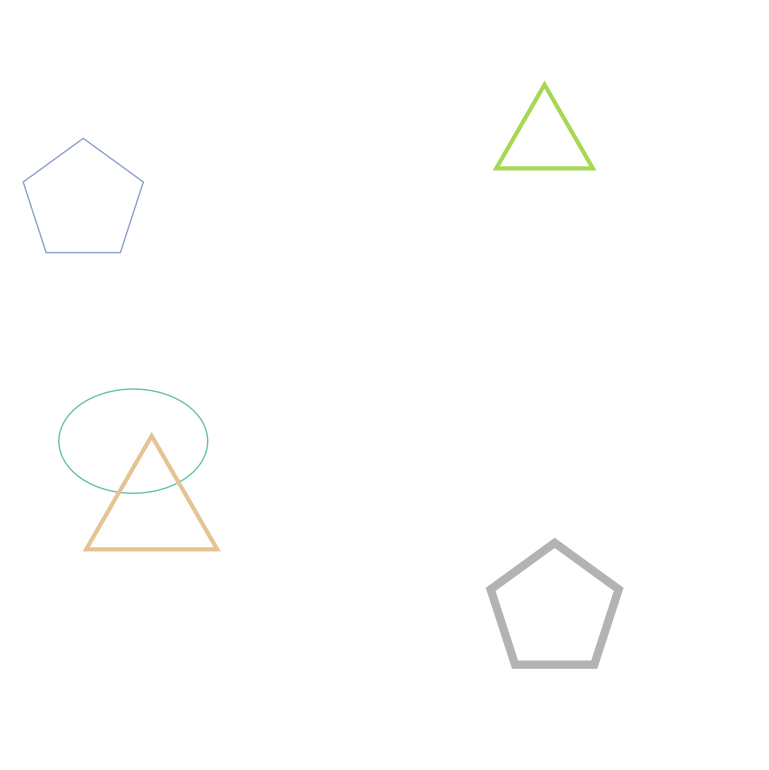[{"shape": "oval", "thickness": 0.5, "radius": 0.48, "center": [0.173, 0.427]}, {"shape": "pentagon", "thickness": 0.5, "radius": 0.41, "center": [0.108, 0.738]}, {"shape": "triangle", "thickness": 1.5, "radius": 0.36, "center": [0.707, 0.818]}, {"shape": "triangle", "thickness": 1.5, "radius": 0.49, "center": [0.197, 0.336]}, {"shape": "pentagon", "thickness": 3, "radius": 0.44, "center": [0.72, 0.208]}]